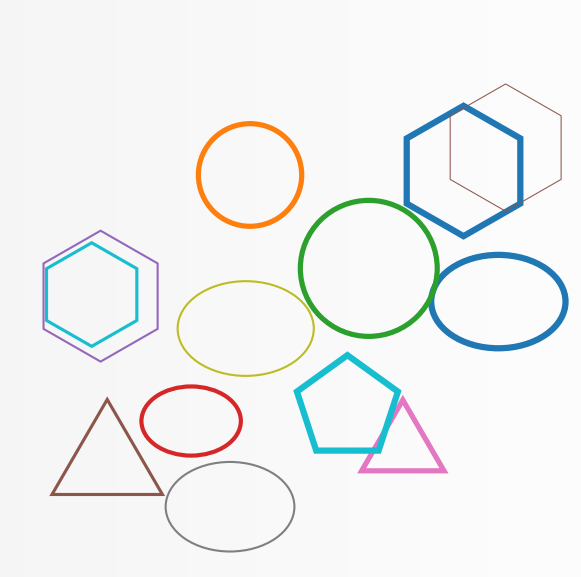[{"shape": "hexagon", "thickness": 3, "radius": 0.56, "center": [0.797, 0.703]}, {"shape": "oval", "thickness": 3, "radius": 0.58, "center": [0.857, 0.477]}, {"shape": "circle", "thickness": 2.5, "radius": 0.44, "center": [0.43, 0.696]}, {"shape": "circle", "thickness": 2.5, "radius": 0.59, "center": [0.634, 0.534]}, {"shape": "oval", "thickness": 2, "radius": 0.43, "center": [0.329, 0.27]}, {"shape": "hexagon", "thickness": 1, "radius": 0.57, "center": [0.173, 0.486]}, {"shape": "triangle", "thickness": 1.5, "radius": 0.55, "center": [0.184, 0.198]}, {"shape": "hexagon", "thickness": 0.5, "radius": 0.55, "center": [0.87, 0.744]}, {"shape": "triangle", "thickness": 2.5, "radius": 0.41, "center": [0.693, 0.225]}, {"shape": "oval", "thickness": 1, "radius": 0.55, "center": [0.396, 0.122]}, {"shape": "oval", "thickness": 1, "radius": 0.59, "center": [0.423, 0.43]}, {"shape": "pentagon", "thickness": 3, "radius": 0.46, "center": [0.598, 0.293]}, {"shape": "hexagon", "thickness": 1.5, "radius": 0.45, "center": [0.158, 0.489]}]